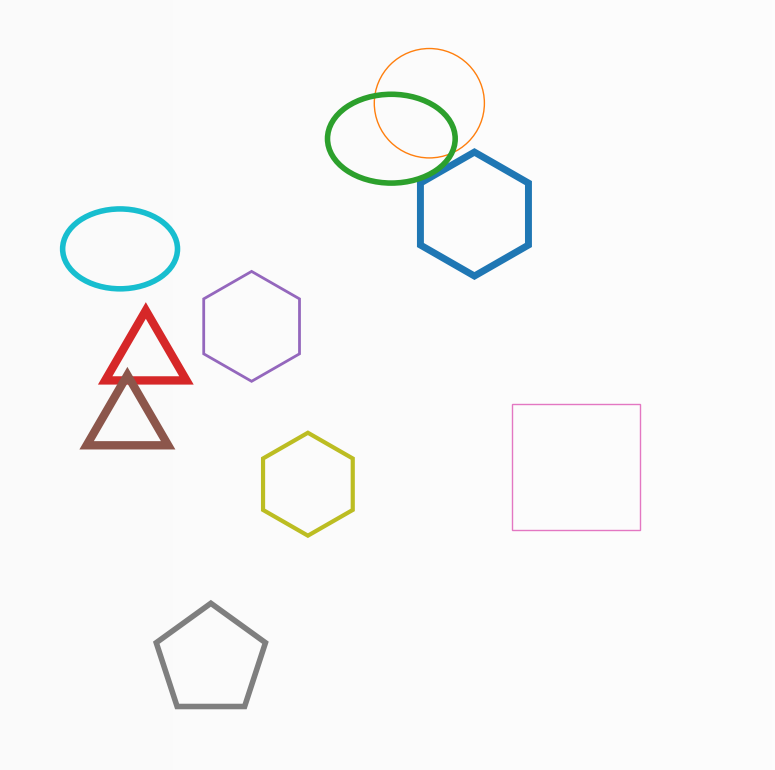[{"shape": "hexagon", "thickness": 2.5, "radius": 0.4, "center": [0.612, 0.722]}, {"shape": "circle", "thickness": 0.5, "radius": 0.36, "center": [0.554, 0.866]}, {"shape": "oval", "thickness": 2, "radius": 0.41, "center": [0.505, 0.82]}, {"shape": "triangle", "thickness": 3, "radius": 0.3, "center": [0.188, 0.536]}, {"shape": "hexagon", "thickness": 1, "radius": 0.36, "center": [0.325, 0.576]}, {"shape": "triangle", "thickness": 3, "radius": 0.3, "center": [0.164, 0.452]}, {"shape": "square", "thickness": 0.5, "radius": 0.41, "center": [0.744, 0.393]}, {"shape": "pentagon", "thickness": 2, "radius": 0.37, "center": [0.272, 0.142]}, {"shape": "hexagon", "thickness": 1.5, "radius": 0.33, "center": [0.397, 0.371]}, {"shape": "oval", "thickness": 2, "radius": 0.37, "center": [0.155, 0.677]}]